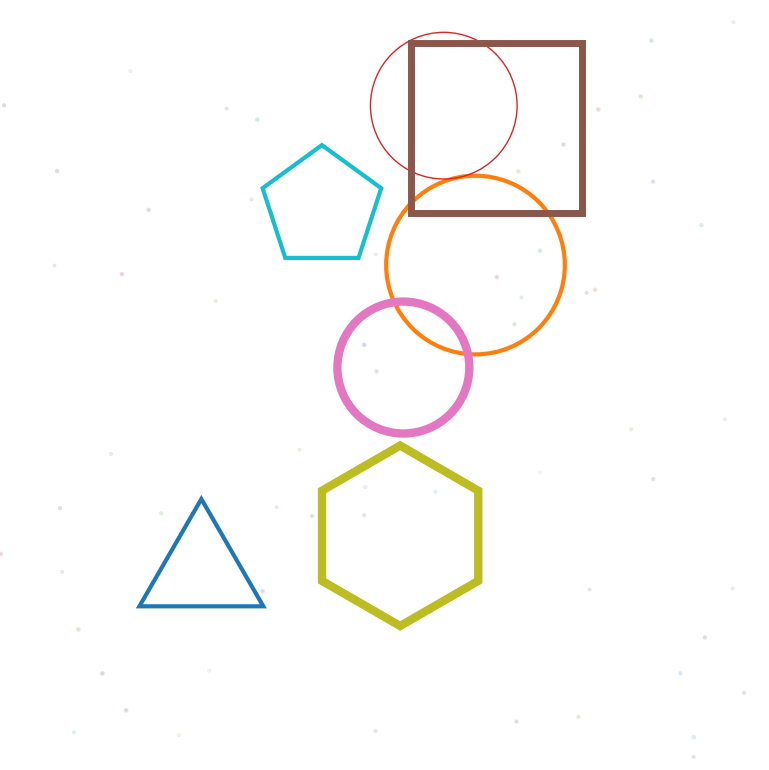[{"shape": "triangle", "thickness": 1.5, "radius": 0.46, "center": [0.262, 0.259]}, {"shape": "circle", "thickness": 1.5, "radius": 0.58, "center": [0.618, 0.656]}, {"shape": "circle", "thickness": 0.5, "radius": 0.48, "center": [0.576, 0.863]}, {"shape": "square", "thickness": 2.5, "radius": 0.55, "center": [0.645, 0.834]}, {"shape": "circle", "thickness": 3, "radius": 0.43, "center": [0.524, 0.523]}, {"shape": "hexagon", "thickness": 3, "radius": 0.59, "center": [0.52, 0.304]}, {"shape": "pentagon", "thickness": 1.5, "radius": 0.4, "center": [0.418, 0.731]}]